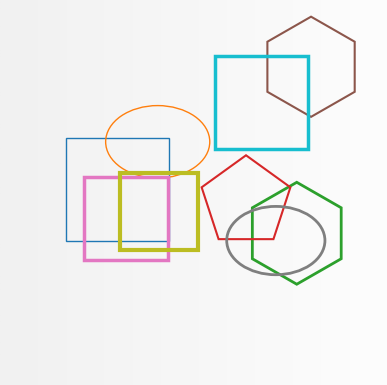[{"shape": "square", "thickness": 1, "radius": 0.66, "center": [0.303, 0.508]}, {"shape": "oval", "thickness": 1, "radius": 0.67, "center": [0.407, 0.632]}, {"shape": "hexagon", "thickness": 2, "radius": 0.66, "center": [0.766, 0.394]}, {"shape": "pentagon", "thickness": 1.5, "radius": 0.6, "center": [0.635, 0.476]}, {"shape": "hexagon", "thickness": 1.5, "radius": 0.65, "center": [0.803, 0.827]}, {"shape": "square", "thickness": 2.5, "radius": 0.54, "center": [0.326, 0.433]}, {"shape": "oval", "thickness": 2, "radius": 0.63, "center": [0.712, 0.375]}, {"shape": "square", "thickness": 3, "radius": 0.5, "center": [0.41, 0.451]}, {"shape": "square", "thickness": 2.5, "radius": 0.6, "center": [0.676, 0.734]}]